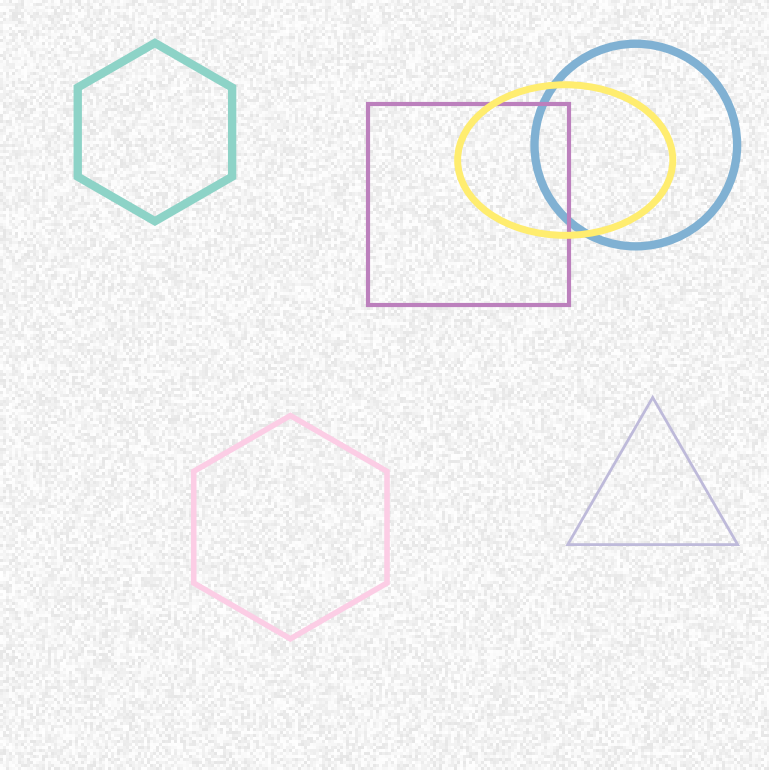[{"shape": "hexagon", "thickness": 3, "radius": 0.58, "center": [0.201, 0.828]}, {"shape": "triangle", "thickness": 1, "radius": 0.64, "center": [0.848, 0.356]}, {"shape": "circle", "thickness": 3, "radius": 0.66, "center": [0.826, 0.812]}, {"shape": "hexagon", "thickness": 2, "radius": 0.72, "center": [0.377, 0.315]}, {"shape": "square", "thickness": 1.5, "radius": 0.65, "center": [0.608, 0.734]}, {"shape": "oval", "thickness": 2.5, "radius": 0.7, "center": [0.734, 0.792]}]